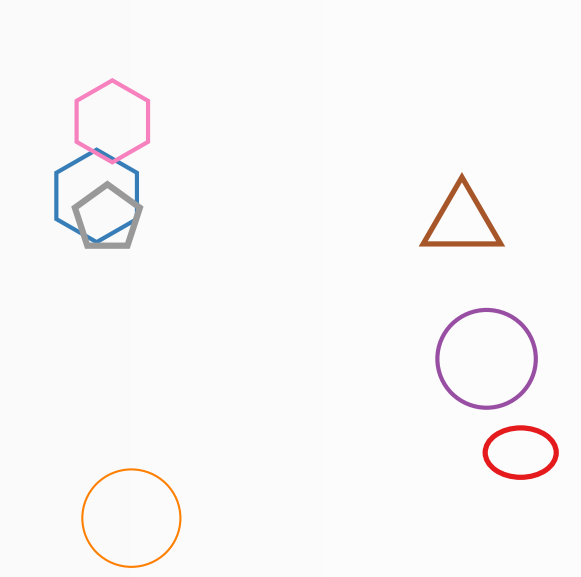[{"shape": "oval", "thickness": 2.5, "radius": 0.31, "center": [0.896, 0.215]}, {"shape": "hexagon", "thickness": 2, "radius": 0.4, "center": [0.166, 0.66]}, {"shape": "circle", "thickness": 2, "radius": 0.42, "center": [0.837, 0.378]}, {"shape": "circle", "thickness": 1, "radius": 0.42, "center": [0.226, 0.102]}, {"shape": "triangle", "thickness": 2.5, "radius": 0.39, "center": [0.795, 0.615]}, {"shape": "hexagon", "thickness": 2, "radius": 0.35, "center": [0.193, 0.789]}, {"shape": "pentagon", "thickness": 3, "radius": 0.29, "center": [0.185, 0.621]}]